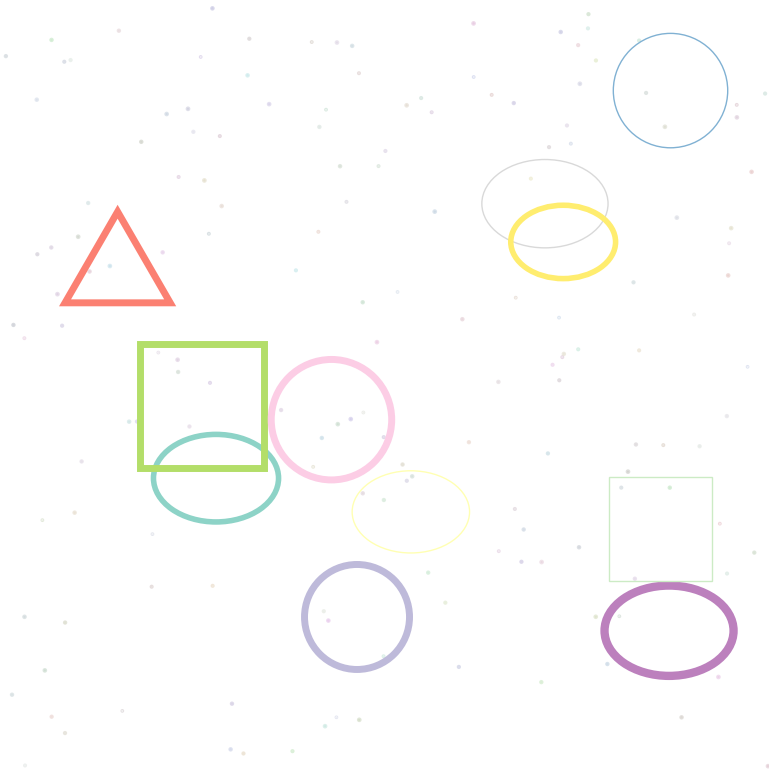[{"shape": "oval", "thickness": 2, "radius": 0.41, "center": [0.281, 0.379]}, {"shape": "oval", "thickness": 0.5, "radius": 0.38, "center": [0.534, 0.335]}, {"shape": "circle", "thickness": 2.5, "radius": 0.34, "center": [0.464, 0.199]}, {"shape": "triangle", "thickness": 2.5, "radius": 0.39, "center": [0.153, 0.646]}, {"shape": "circle", "thickness": 0.5, "radius": 0.37, "center": [0.871, 0.882]}, {"shape": "square", "thickness": 2.5, "radius": 0.4, "center": [0.262, 0.472]}, {"shape": "circle", "thickness": 2.5, "radius": 0.39, "center": [0.43, 0.455]}, {"shape": "oval", "thickness": 0.5, "radius": 0.41, "center": [0.708, 0.735]}, {"shape": "oval", "thickness": 3, "radius": 0.42, "center": [0.869, 0.181]}, {"shape": "square", "thickness": 0.5, "radius": 0.34, "center": [0.858, 0.313]}, {"shape": "oval", "thickness": 2, "radius": 0.34, "center": [0.731, 0.686]}]